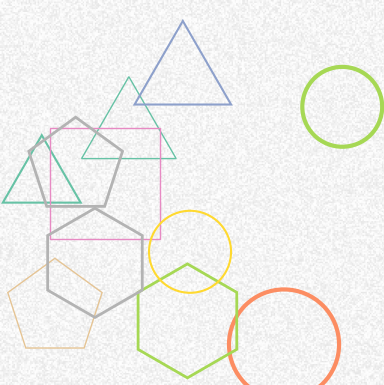[{"shape": "triangle", "thickness": 1.5, "radius": 0.58, "center": [0.109, 0.532]}, {"shape": "triangle", "thickness": 1, "radius": 0.71, "center": [0.335, 0.659]}, {"shape": "circle", "thickness": 3, "radius": 0.71, "center": [0.738, 0.105]}, {"shape": "triangle", "thickness": 1.5, "radius": 0.72, "center": [0.475, 0.801]}, {"shape": "square", "thickness": 1, "radius": 0.72, "center": [0.273, 0.524]}, {"shape": "circle", "thickness": 3, "radius": 0.52, "center": [0.889, 0.723]}, {"shape": "hexagon", "thickness": 2, "radius": 0.74, "center": [0.487, 0.167]}, {"shape": "circle", "thickness": 1.5, "radius": 0.53, "center": [0.494, 0.346]}, {"shape": "pentagon", "thickness": 1, "radius": 0.64, "center": [0.143, 0.2]}, {"shape": "pentagon", "thickness": 2, "radius": 0.64, "center": [0.196, 0.568]}, {"shape": "hexagon", "thickness": 2, "radius": 0.71, "center": [0.247, 0.317]}]